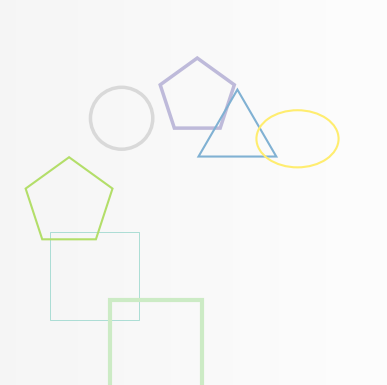[{"shape": "square", "thickness": 0.5, "radius": 0.57, "center": [0.244, 0.283]}, {"shape": "pentagon", "thickness": 2.5, "radius": 0.5, "center": [0.509, 0.749]}, {"shape": "triangle", "thickness": 1.5, "radius": 0.58, "center": [0.613, 0.651]}, {"shape": "pentagon", "thickness": 1.5, "radius": 0.59, "center": [0.178, 0.474]}, {"shape": "circle", "thickness": 2.5, "radius": 0.4, "center": [0.314, 0.693]}, {"shape": "square", "thickness": 3, "radius": 0.59, "center": [0.403, 0.103]}, {"shape": "oval", "thickness": 1.5, "radius": 0.53, "center": [0.768, 0.64]}]